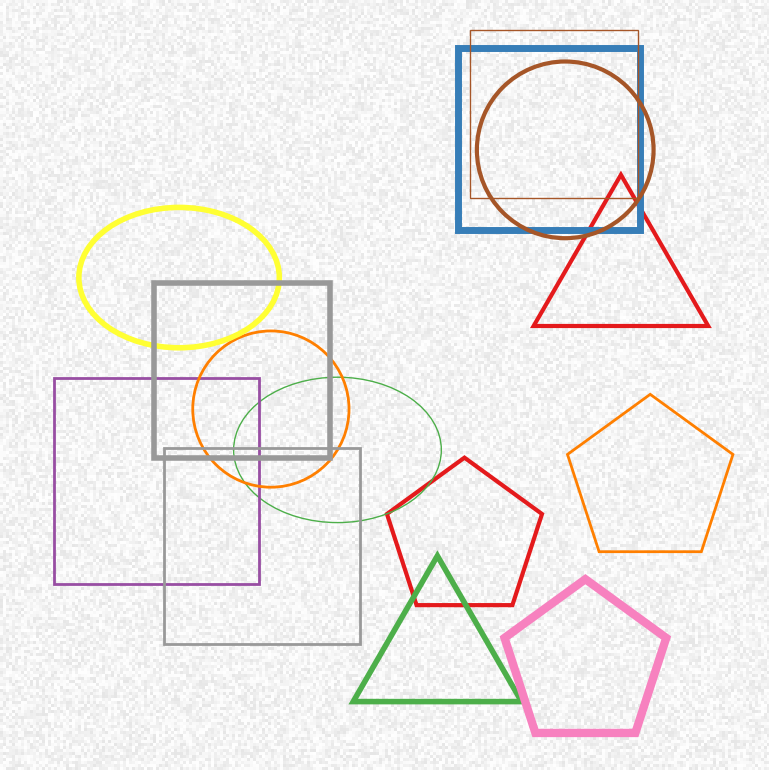[{"shape": "triangle", "thickness": 1.5, "radius": 0.65, "center": [0.806, 0.642]}, {"shape": "pentagon", "thickness": 1.5, "radius": 0.53, "center": [0.603, 0.3]}, {"shape": "square", "thickness": 2.5, "radius": 0.59, "center": [0.713, 0.82]}, {"shape": "triangle", "thickness": 2, "radius": 0.63, "center": [0.568, 0.152]}, {"shape": "oval", "thickness": 0.5, "radius": 0.67, "center": [0.438, 0.416]}, {"shape": "square", "thickness": 1, "radius": 0.67, "center": [0.203, 0.375]}, {"shape": "circle", "thickness": 1, "radius": 0.51, "center": [0.352, 0.469]}, {"shape": "pentagon", "thickness": 1, "radius": 0.56, "center": [0.844, 0.375]}, {"shape": "oval", "thickness": 2, "radius": 0.65, "center": [0.233, 0.64]}, {"shape": "circle", "thickness": 1.5, "radius": 0.57, "center": [0.734, 0.805]}, {"shape": "square", "thickness": 0.5, "radius": 0.55, "center": [0.719, 0.852]}, {"shape": "pentagon", "thickness": 3, "radius": 0.55, "center": [0.76, 0.137]}, {"shape": "square", "thickness": 1, "radius": 0.64, "center": [0.34, 0.291]}, {"shape": "square", "thickness": 2, "radius": 0.57, "center": [0.314, 0.518]}]